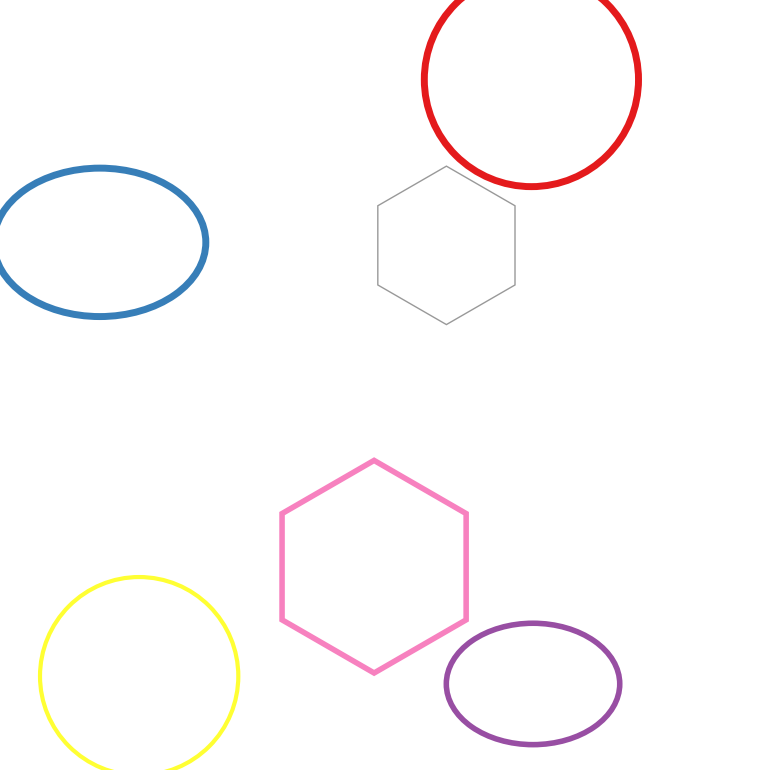[{"shape": "circle", "thickness": 2.5, "radius": 0.7, "center": [0.69, 0.897]}, {"shape": "oval", "thickness": 2.5, "radius": 0.69, "center": [0.13, 0.685]}, {"shape": "oval", "thickness": 2, "radius": 0.56, "center": [0.692, 0.112]}, {"shape": "circle", "thickness": 1.5, "radius": 0.64, "center": [0.181, 0.122]}, {"shape": "hexagon", "thickness": 2, "radius": 0.69, "center": [0.486, 0.264]}, {"shape": "hexagon", "thickness": 0.5, "radius": 0.51, "center": [0.58, 0.681]}]